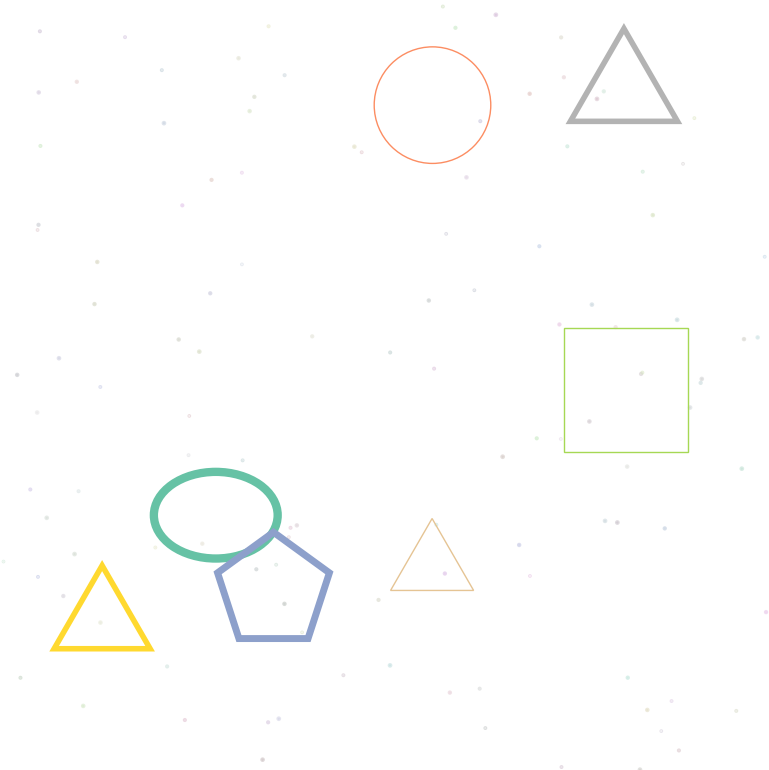[{"shape": "oval", "thickness": 3, "radius": 0.4, "center": [0.28, 0.331]}, {"shape": "circle", "thickness": 0.5, "radius": 0.38, "center": [0.562, 0.863]}, {"shape": "pentagon", "thickness": 2.5, "radius": 0.38, "center": [0.355, 0.232]}, {"shape": "square", "thickness": 0.5, "radius": 0.4, "center": [0.813, 0.494]}, {"shape": "triangle", "thickness": 2, "radius": 0.36, "center": [0.133, 0.193]}, {"shape": "triangle", "thickness": 0.5, "radius": 0.31, "center": [0.561, 0.264]}, {"shape": "triangle", "thickness": 2, "radius": 0.4, "center": [0.81, 0.883]}]